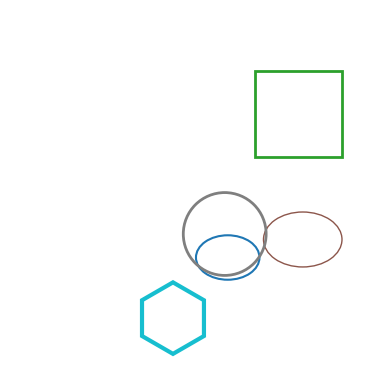[{"shape": "oval", "thickness": 1.5, "radius": 0.41, "center": [0.591, 0.331]}, {"shape": "square", "thickness": 2, "radius": 0.56, "center": [0.775, 0.704]}, {"shape": "oval", "thickness": 1, "radius": 0.51, "center": [0.786, 0.378]}, {"shape": "circle", "thickness": 2, "radius": 0.54, "center": [0.584, 0.392]}, {"shape": "hexagon", "thickness": 3, "radius": 0.46, "center": [0.449, 0.174]}]